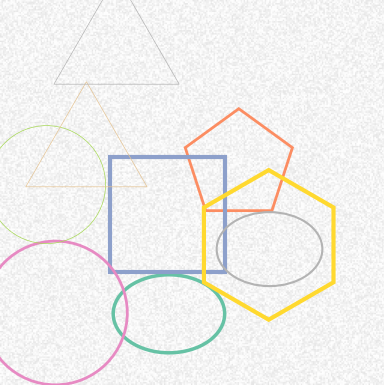[{"shape": "oval", "thickness": 2.5, "radius": 0.72, "center": [0.439, 0.185]}, {"shape": "pentagon", "thickness": 2, "radius": 0.73, "center": [0.62, 0.571]}, {"shape": "square", "thickness": 3, "radius": 0.75, "center": [0.435, 0.443]}, {"shape": "circle", "thickness": 2, "radius": 0.93, "center": [0.144, 0.187]}, {"shape": "circle", "thickness": 0.5, "radius": 0.77, "center": [0.121, 0.521]}, {"shape": "hexagon", "thickness": 3, "radius": 0.97, "center": [0.698, 0.364]}, {"shape": "triangle", "thickness": 0.5, "radius": 0.91, "center": [0.224, 0.606]}, {"shape": "triangle", "thickness": 0.5, "radius": 0.94, "center": [0.303, 0.875]}, {"shape": "oval", "thickness": 1.5, "radius": 0.69, "center": [0.7, 0.353]}]